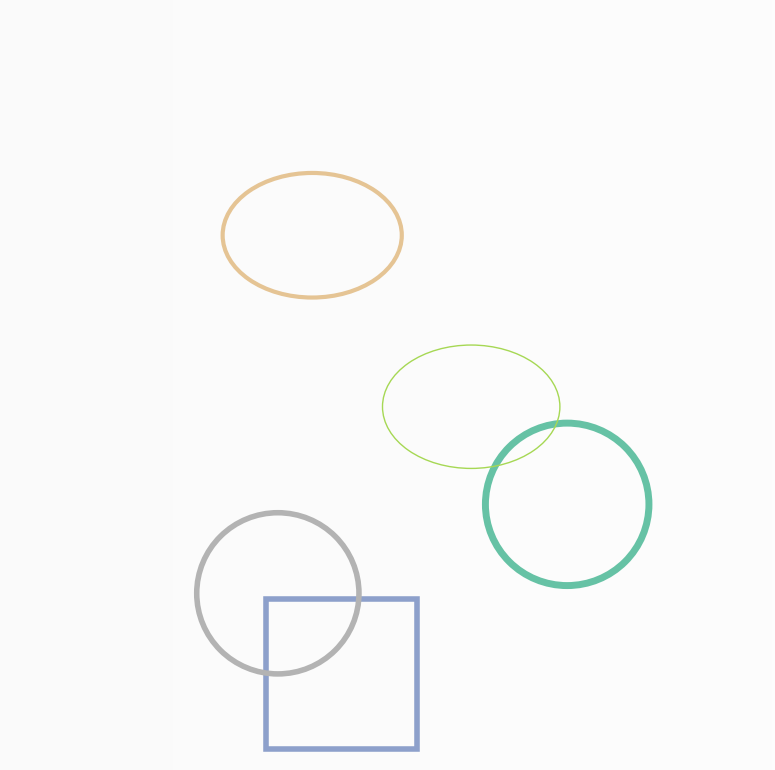[{"shape": "circle", "thickness": 2.5, "radius": 0.53, "center": [0.732, 0.345]}, {"shape": "square", "thickness": 2, "radius": 0.49, "center": [0.44, 0.125]}, {"shape": "oval", "thickness": 0.5, "radius": 0.57, "center": [0.608, 0.472]}, {"shape": "oval", "thickness": 1.5, "radius": 0.58, "center": [0.403, 0.694]}, {"shape": "circle", "thickness": 2, "radius": 0.52, "center": [0.359, 0.229]}]